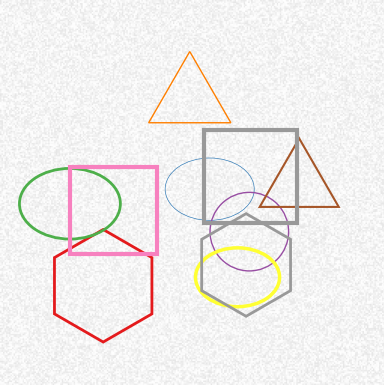[{"shape": "hexagon", "thickness": 2, "radius": 0.73, "center": [0.268, 0.258]}, {"shape": "oval", "thickness": 0.5, "radius": 0.58, "center": [0.545, 0.509]}, {"shape": "oval", "thickness": 2, "radius": 0.66, "center": [0.182, 0.471]}, {"shape": "circle", "thickness": 1, "radius": 0.51, "center": [0.648, 0.398]}, {"shape": "triangle", "thickness": 1, "radius": 0.62, "center": [0.493, 0.743]}, {"shape": "oval", "thickness": 2.5, "radius": 0.55, "center": [0.617, 0.28]}, {"shape": "triangle", "thickness": 1.5, "radius": 0.59, "center": [0.777, 0.522]}, {"shape": "square", "thickness": 3, "radius": 0.56, "center": [0.296, 0.453]}, {"shape": "hexagon", "thickness": 2, "radius": 0.67, "center": [0.639, 0.312]}, {"shape": "square", "thickness": 3, "radius": 0.61, "center": [0.651, 0.541]}]